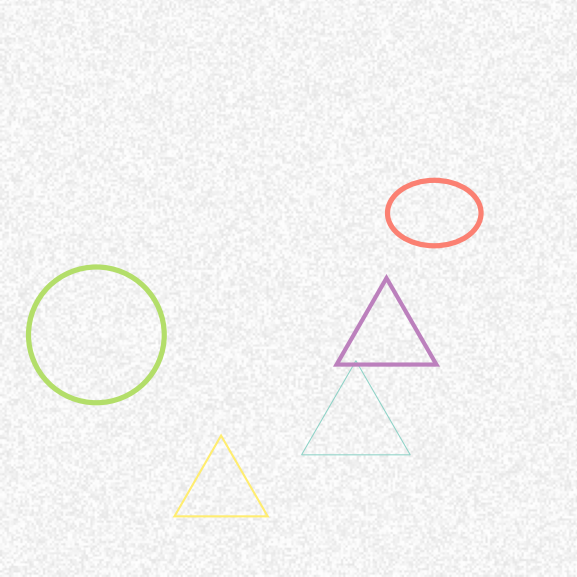[{"shape": "triangle", "thickness": 0.5, "radius": 0.54, "center": [0.616, 0.266]}, {"shape": "oval", "thickness": 2.5, "radius": 0.41, "center": [0.752, 0.63]}, {"shape": "circle", "thickness": 2.5, "radius": 0.59, "center": [0.167, 0.419]}, {"shape": "triangle", "thickness": 2, "radius": 0.5, "center": [0.669, 0.418]}, {"shape": "triangle", "thickness": 1, "radius": 0.47, "center": [0.383, 0.152]}]